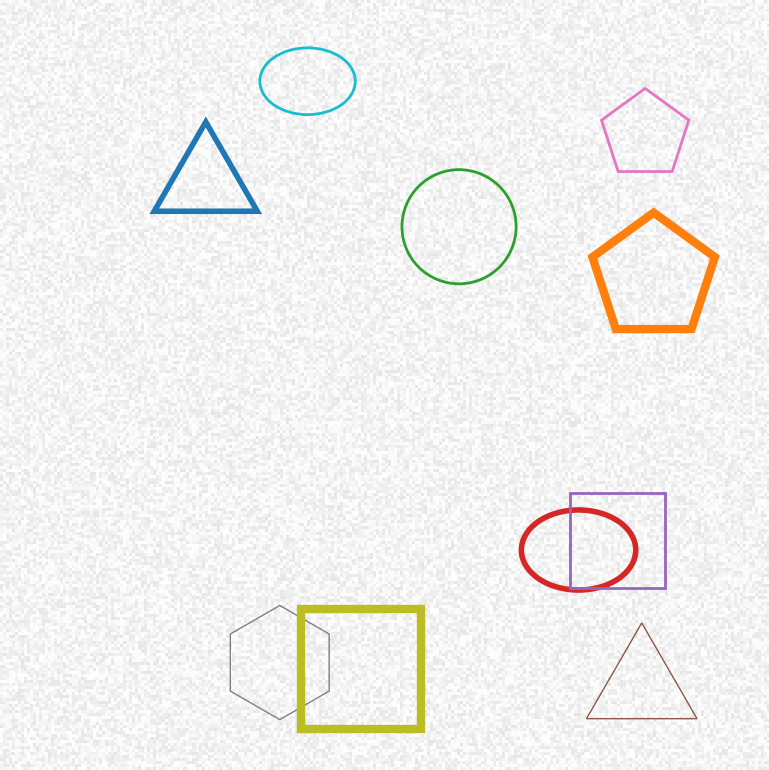[{"shape": "triangle", "thickness": 2, "radius": 0.39, "center": [0.267, 0.764]}, {"shape": "pentagon", "thickness": 3, "radius": 0.42, "center": [0.849, 0.64]}, {"shape": "circle", "thickness": 1, "radius": 0.37, "center": [0.596, 0.706]}, {"shape": "oval", "thickness": 2, "radius": 0.37, "center": [0.751, 0.286]}, {"shape": "square", "thickness": 1, "radius": 0.31, "center": [0.802, 0.298]}, {"shape": "triangle", "thickness": 0.5, "radius": 0.41, "center": [0.833, 0.108]}, {"shape": "pentagon", "thickness": 1, "radius": 0.3, "center": [0.838, 0.826]}, {"shape": "hexagon", "thickness": 0.5, "radius": 0.37, "center": [0.363, 0.14]}, {"shape": "square", "thickness": 3, "radius": 0.39, "center": [0.469, 0.131]}, {"shape": "oval", "thickness": 1, "radius": 0.31, "center": [0.399, 0.894]}]